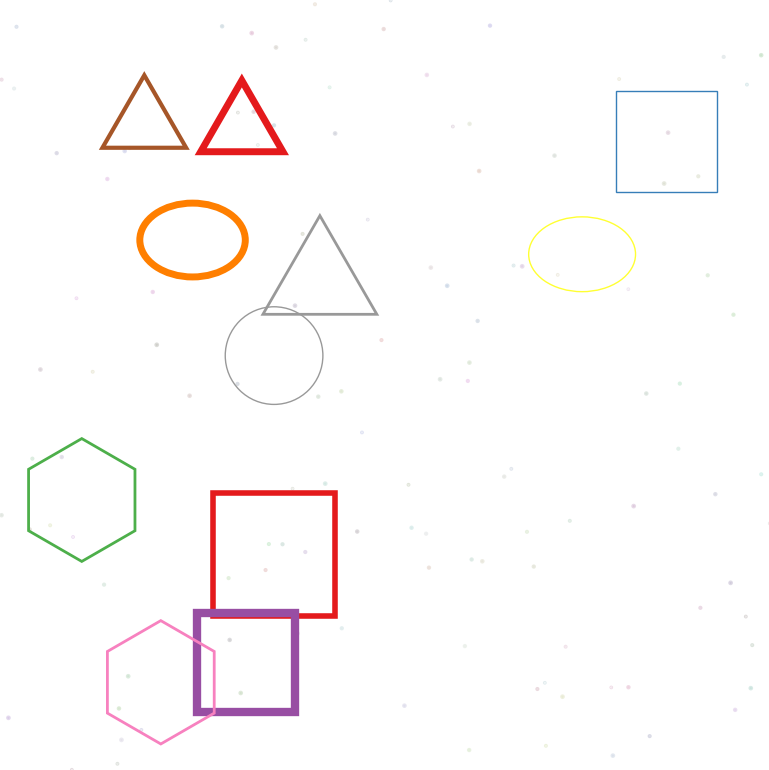[{"shape": "triangle", "thickness": 2.5, "radius": 0.31, "center": [0.314, 0.834]}, {"shape": "square", "thickness": 2, "radius": 0.4, "center": [0.356, 0.28]}, {"shape": "square", "thickness": 0.5, "radius": 0.33, "center": [0.865, 0.817]}, {"shape": "hexagon", "thickness": 1, "radius": 0.4, "center": [0.106, 0.351]}, {"shape": "square", "thickness": 3, "radius": 0.32, "center": [0.319, 0.14]}, {"shape": "oval", "thickness": 2.5, "radius": 0.34, "center": [0.25, 0.688]}, {"shape": "oval", "thickness": 0.5, "radius": 0.35, "center": [0.756, 0.67]}, {"shape": "triangle", "thickness": 1.5, "radius": 0.31, "center": [0.187, 0.839]}, {"shape": "hexagon", "thickness": 1, "radius": 0.4, "center": [0.209, 0.114]}, {"shape": "triangle", "thickness": 1, "radius": 0.43, "center": [0.415, 0.635]}, {"shape": "circle", "thickness": 0.5, "radius": 0.32, "center": [0.356, 0.538]}]